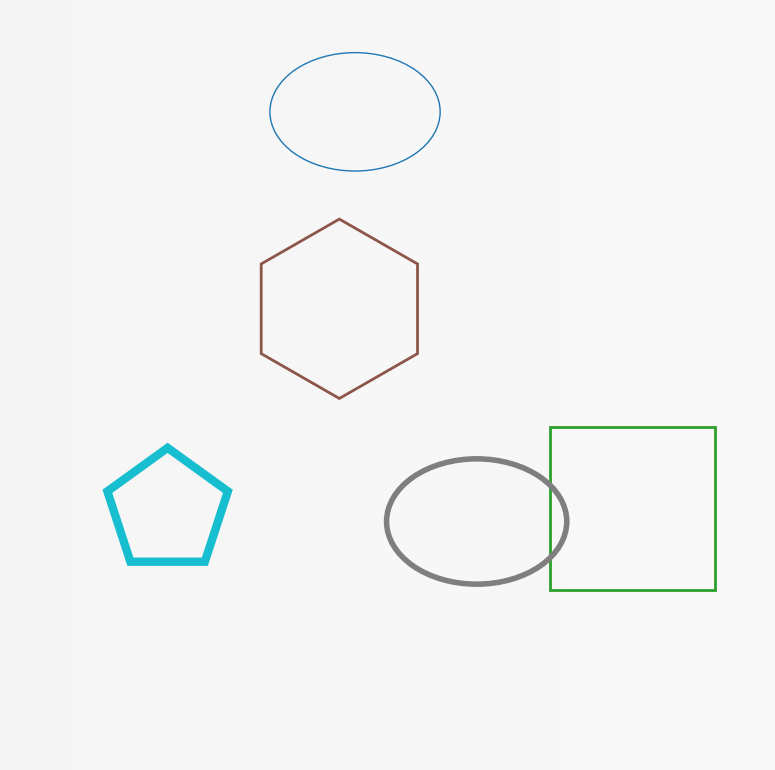[{"shape": "oval", "thickness": 0.5, "radius": 0.55, "center": [0.458, 0.855]}, {"shape": "square", "thickness": 1, "radius": 0.53, "center": [0.816, 0.339]}, {"shape": "hexagon", "thickness": 1, "radius": 0.58, "center": [0.438, 0.599]}, {"shape": "oval", "thickness": 2, "radius": 0.58, "center": [0.615, 0.323]}, {"shape": "pentagon", "thickness": 3, "radius": 0.41, "center": [0.216, 0.337]}]